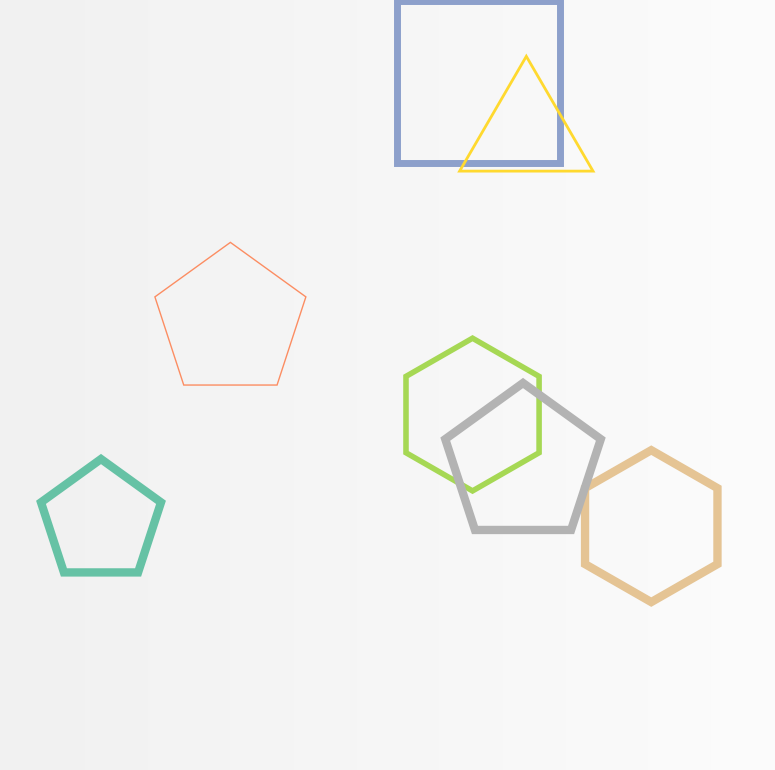[{"shape": "pentagon", "thickness": 3, "radius": 0.41, "center": [0.13, 0.322]}, {"shape": "pentagon", "thickness": 0.5, "radius": 0.51, "center": [0.297, 0.583]}, {"shape": "square", "thickness": 2.5, "radius": 0.52, "center": [0.617, 0.893]}, {"shape": "hexagon", "thickness": 2, "radius": 0.5, "center": [0.61, 0.462]}, {"shape": "triangle", "thickness": 1, "radius": 0.5, "center": [0.679, 0.827]}, {"shape": "hexagon", "thickness": 3, "radius": 0.49, "center": [0.84, 0.317]}, {"shape": "pentagon", "thickness": 3, "radius": 0.53, "center": [0.675, 0.397]}]